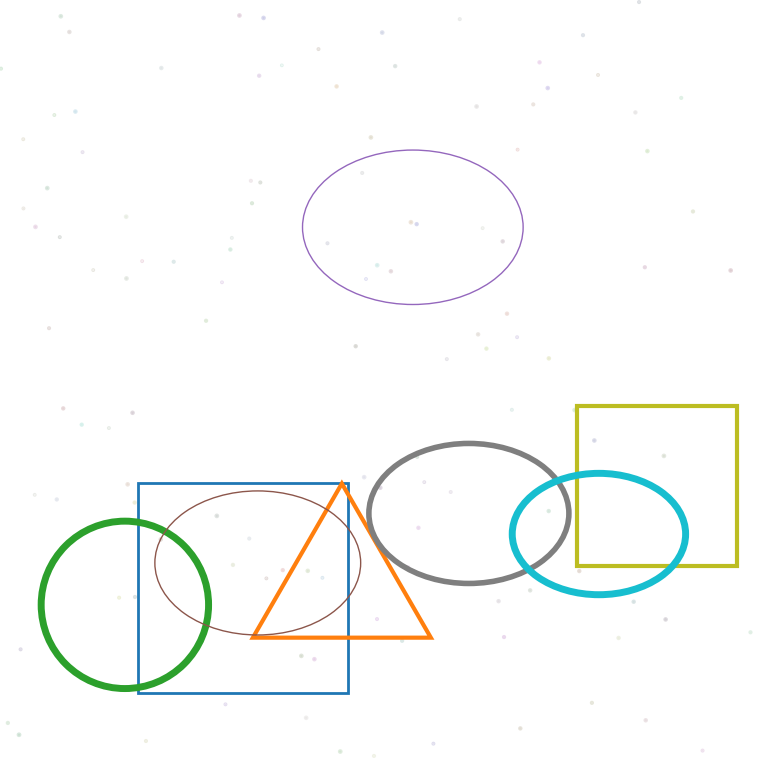[{"shape": "square", "thickness": 1, "radius": 0.68, "center": [0.315, 0.237]}, {"shape": "triangle", "thickness": 1.5, "radius": 0.67, "center": [0.444, 0.239]}, {"shape": "circle", "thickness": 2.5, "radius": 0.54, "center": [0.162, 0.214]}, {"shape": "oval", "thickness": 0.5, "radius": 0.72, "center": [0.536, 0.705]}, {"shape": "oval", "thickness": 0.5, "radius": 0.67, "center": [0.335, 0.269]}, {"shape": "oval", "thickness": 2, "radius": 0.65, "center": [0.609, 0.333]}, {"shape": "square", "thickness": 1.5, "radius": 0.52, "center": [0.853, 0.369]}, {"shape": "oval", "thickness": 2.5, "radius": 0.56, "center": [0.778, 0.306]}]